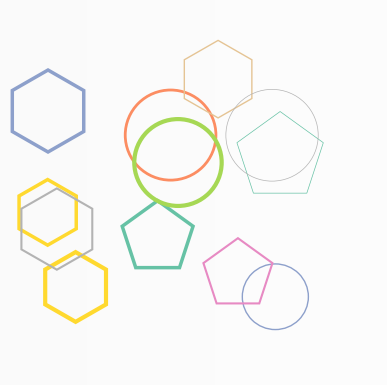[{"shape": "pentagon", "thickness": 0.5, "radius": 0.59, "center": [0.723, 0.593]}, {"shape": "pentagon", "thickness": 2.5, "radius": 0.48, "center": [0.407, 0.383]}, {"shape": "circle", "thickness": 2, "radius": 0.59, "center": [0.44, 0.649]}, {"shape": "circle", "thickness": 1, "radius": 0.43, "center": [0.711, 0.229]}, {"shape": "hexagon", "thickness": 2.5, "radius": 0.53, "center": [0.124, 0.712]}, {"shape": "pentagon", "thickness": 1.5, "radius": 0.47, "center": [0.614, 0.288]}, {"shape": "circle", "thickness": 3, "radius": 0.56, "center": [0.459, 0.578]}, {"shape": "hexagon", "thickness": 3, "radius": 0.45, "center": [0.195, 0.255]}, {"shape": "hexagon", "thickness": 2.5, "radius": 0.43, "center": [0.123, 0.448]}, {"shape": "hexagon", "thickness": 1, "radius": 0.5, "center": [0.563, 0.794]}, {"shape": "circle", "thickness": 0.5, "radius": 0.6, "center": [0.702, 0.649]}, {"shape": "hexagon", "thickness": 1.5, "radius": 0.53, "center": [0.147, 0.405]}]